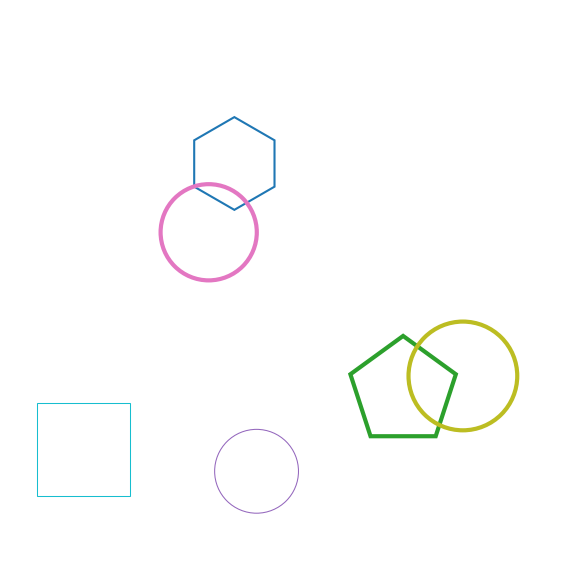[{"shape": "hexagon", "thickness": 1, "radius": 0.4, "center": [0.406, 0.716]}, {"shape": "pentagon", "thickness": 2, "radius": 0.48, "center": [0.698, 0.321]}, {"shape": "circle", "thickness": 0.5, "radius": 0.36, "center": [0.444, 0.183]}, {"shape": "circle", "thickness": 2, "radius": 0.42, "center": [0.361, 0.597]}, {"shape": "circle", "thickness": 2, "radius": 0.47, "center": [0.802, 0.348]}, {"shape": "square", "thickness": 0.5, "radius": 0.4, "center": [0.144, 0.22]}]